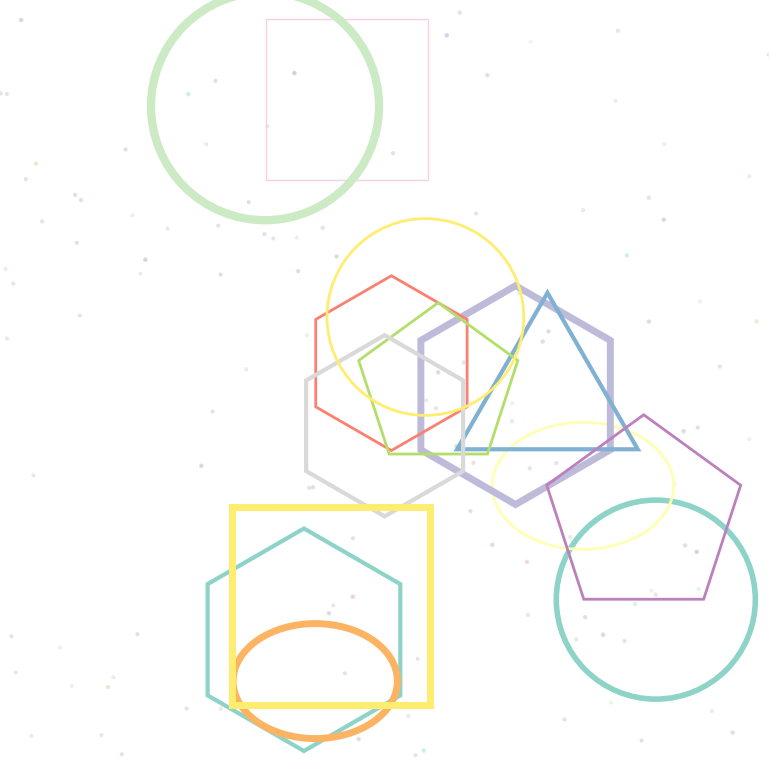[{"shape": "circle", "thickness": 2, "radius": 0.65, "center": [0.852, 0.221]}, {"shape": "hexagon", "thickness": 1.5, "radius": 0.72, "center": [0.395, 0.169]}, {"shape": "oval", "thickness": 1, "radius": 0.59, "center": [0.757, 0.369]}, {"shape": "hexagon", "thickness": 2.5, "radius": 0.71, "center": [0.67, 0.487]}, {"shape": "hexagon", "thickness": 1, "radius": 0.57, "center": [0.508, 0.528]}, {"shape": "triangle", "thickness": 1.5, "radius": 0.68, "center": [0.711, 0.484]}, {"shape": "oval", "thickness": 2.5, "radius": 0.53, "center": [0.409, 0.115]}, {"shape": "pentagon", "thickness": 1, "radius": 0.54, "center": [0.569, 0.498]}, {"shape": "square", "thickness": 0.5, "radius": 0.52, "center": [0.451, 0.871]}, {"shape": "hexagon", "thickness": 1.5, "radius": 0.59, "center": [0.5, 0.447]}, {"shape": "pentagon", "thickness": 1, "radius": 0.66, "center": [0.836, 0.329]}, {"shape": "circle", "thickness": 3, "radius": 0.74, "center": [0.344, 0.862]}, {"shape": "square", "thickness": 2.5, "radius": 0.64, "center": [0.43, 0.213]}, {"shape": "circle", "thickness": 1, "radius": 0.64, "center": [0.552, 0.588]}]